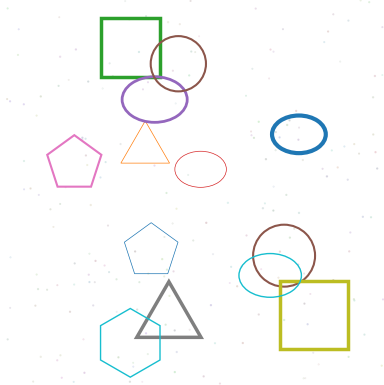[{"shape": "oval", "thickness": 3, "radius": 0.35, "center": [0.776, 0.651]}, {"shape": "pentagon", "thickness": 0.5, "radius": 0.37, "center": [0.393, 0.348]}, {"shape": "triangle", "thickness": 0.5, "radius": 0.37, "center": [0.377, 0.613]}, {"shape": "square", "thickness": 2.5, "radius": 0.38, "center": [0.339, 0.877]}, {"shape": "oval", "thickness": 0.5, "radius": 0.33, "center": [0.521, 0.56]}, {"shape": "oval", "thickness": 2, "radius": 0.42, "center": [0.402, 0.741]}, {"shape": "circle", "thickness": 1.5, "radius": 0.4, "center": [0.738, 0.336]}, {"shape": "circle", "thickness": 1.5, "radius": 0.36, "center": [0.463, 0.834]}, {"shape": "pentagon", "thickness": 1.5, "radius": 0.37, "center": [0.193, 0.575]}, {"shape": "triangle", "thickness": 2.5, "radius": 0.48, "center": [0.439, 0.172]}, {"shape": "square", "thickness": 2.5, "radius": 0.45, "center": [0.815, 0.182]}, {"shape": "hexagon", "thickness": 1, "radius": 0.45, "center": [0.338, 0.11]}, {"shape": "oval", "thickness": 1, "radius": 0.41, "center": [0.702, 0.285]}]